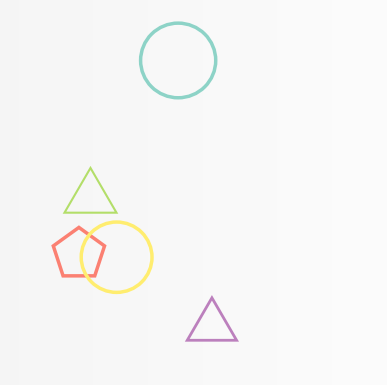[{"shape": "circle", "thickness": 2.5, "radius": 0.48, "center": [0.46, 0.843]}, {"shape": "pentagon", "thickness": 2.5, "radius": 0.35, "center": [0.204, 0.34]}, {"shape": "triangle", "thickness": 1.5, "radius": 0.39, "center": [0.234, 0.486]}, {"shape": "triangle", "thickness": 2, "radius": 0.37, "center": [0.547, 0.153]}, {"shape": "circle", "thickness": 2.5, "radius": 0.46, "center": [0.301, 0.332]}]